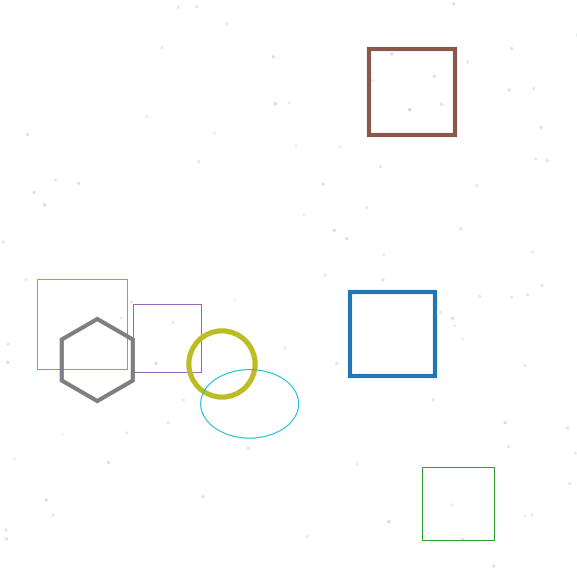[{"shape": "square", "thickness": 2, "radius": 0.37, "center": [0.68, 0.42]}, {"shape": "square", "thickness": 0.5, "radius": 0.39, "center": [0.142, 0.438]}, {"shape": "square", "thickness": 0.5, "radius": 0.31, "center": [0.793, 0.127]}, {"shape": "square", "thickness": 0.5, "radius": 0.29, "center": [0.29, 0.413]}, {"shape": "square", "thickness": 2, "radius": 0.37, "center": [0.713, 0.839]}, {"shape": "hexagon", "thickness": 2, "radius": 0.36, "center": [0.168, 0.376]}, {"shape": "circle", "thickness": 2.5, "radius": 0.29, "center": [0.384, 0.369]}, {"shape": "oval", "thickness": 0.5, "radius": 0.42, "center": [0.432, 0.3]}]